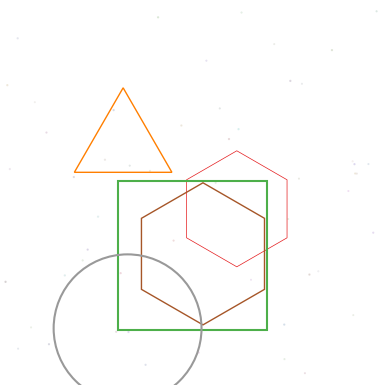[{"shape": "hexagon", "thickness": 0.5, "radius": 0.75, "center": [0.615, 0.458]}, {"shape": "square", "thickness": 1.5, "radius": 0.97, "center": [0.5, 0.336]}, {"shape": "triangle", "thickness": 1, "radius": 0.73, "center": [0.32, 0.626]}, {"shape": "hexagon", "thickness": 1, "radius": 0.92, "center": [0.527, 0.341]}, {"shape": "circle", "thickness": 1.5, "radius": 0.96, "center": [0.331, 0.147]}]